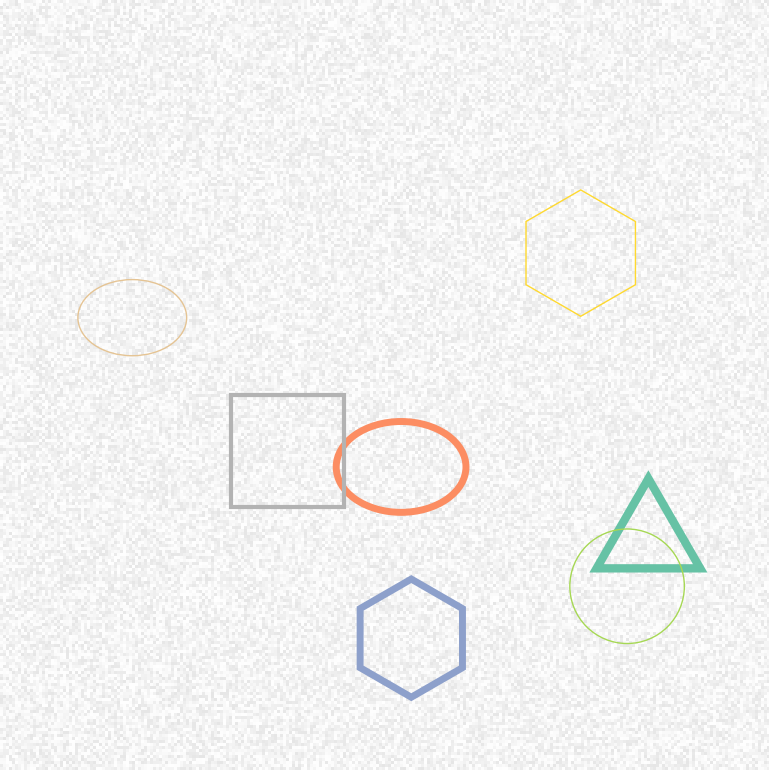[{"shape": "triangle", "thickness": 3, "radius": 0.39, "center": [0.842, 0.301]}, {"shape": "oval", "thickness": 2.5, "radius": 0.42, "center": [0.521, 0.394]}, {"shape": "hexagon", "thickness": 2.5, "radius": 0.38, "center": [0.534, 0.171]}, {"shape": "circle", "thickness": 0.5, "radius": 0.37, "center": [0.814, 0.239]}, {"shape": "hexagon", "thickness": 0.5, "radius": 0.41, "center": [0.754, 0.671]}, {"shape": "oval", "thickness": 0.5, "radius": 0.35, "center": [0.172, 0.587]}, {"shape": "square", "thickness": 1.5, "radius": 0.36, "center": [0.373, 0.414]}]